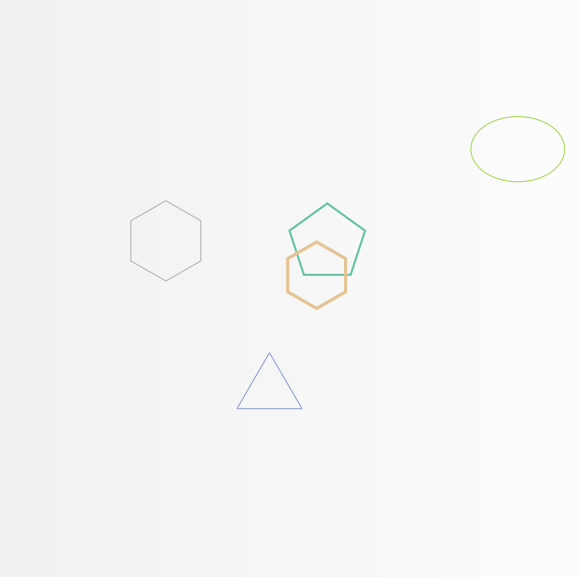[{"shape": "pentagon", "thickness": 1, "radius": 0.34, "center": [0.563, 0.579]}, {"shape": "triangle", "thickness": 0.5, "radius": 0.32, "center": [0.464, 0.324]}, {"shape": "oval", "thickness": 0.5, "radius": 0.4, "center": [0.891, 0.741]}, {"shape": "hexagon", "thickness": 1.5, "radius": 0.29, "center": [0.545, 0.523]}, {"shape": "hexagon", "thickness": 0.5, "radius": 0.35, "center": [0.285, 0.582]}]